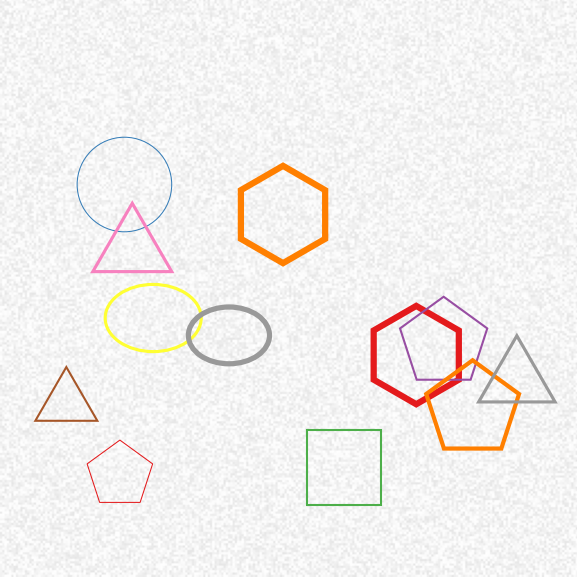[{"shape": "hexagon", "thickness": 3, "radius": 0.43, "center": [0.721, 0.384]}, {"shape": "pentagon", "thickness": 0.5, "radius": 0.3, "center": [0.208, 0.177]}, {"shape": "circle", "thickness": 0.5, "radius": 0.41, "center": [0.215, 0.68]}, {"shape": "square", "thickness": 1, "radius": 0.32, "center": [0.596, 0.19]}, {"shape": "pentagon", "thickness": 1, "radius": 0.4, "center": [0.768, 0.406]}, {"shape": "pentagon", "thickness": 2, "radius": 0.42, "center": [0.818, 0.291]}, {"shape": "hexagon", "thickness": 3, "radius": 0.42, "center": [0.49, 0.628]}, {"shape": "oval", "thickness": 1.5, "radius": 0.42, "center": [0.265, 0.448]}, {"shape": "triangle", "thickness": 1, "radius": 0.31, "center": [0.115, 0.302]}, {"shape": "triangle", "thickness": 1.5, "radius": 0.39, "center": [0.229, 0.568]}, {"shape": "triangle", "thickness": 1.5, "radius": 0.38, "center": [0.895, 0.341]}, {"shape": "oval", "thickness": 2.5, "radius": 0.35, "center": [0.396, 0.418]}]